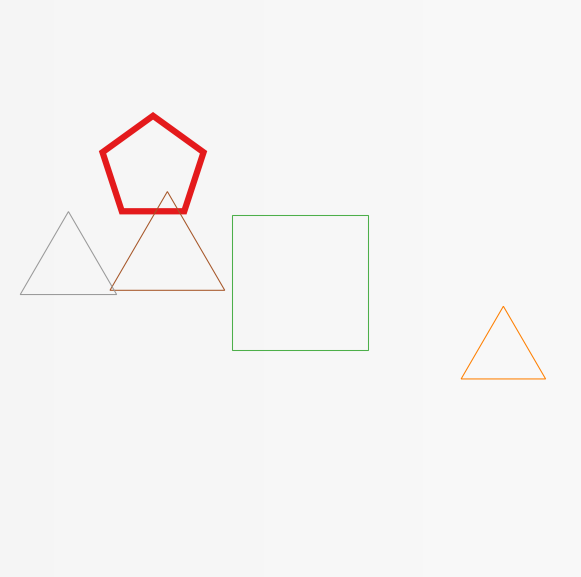[{"shape": "pentagon", "thickness": 3, "radius": 0.46, "center": [0.263, 0.707]}, {"shape": "square", "thickness": 0.5, "radius": 0.58, "center": [0.516, 0.51]}, {"shape": "triangle", "thickness": 0.5, "radius": 0.42, "center": [0.866, 0.385]}, {"shape": "triangle", "thickness": 0.5, "radius": 0.57, "center": [0.288, 0.553]}, {"shape": "triangle", "thickness": 0.5, "radius": 0.48, "center": [0.118, 0.537]}]